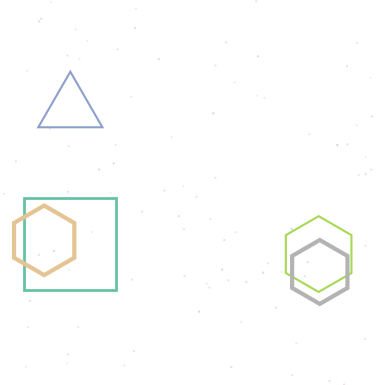[{"shape": "square", "thickness": 2, "radius": 0.6, "center": [0.182, 0.366]}, {"shape": "triangle", "thickness": 1.5, "radius": 0.48, "center": [0.183, 0.718]}, {"shape": "hexagon", "thickness": 1.5, "radius": 0.49, "center": [0.828, 0.34]}, {"shape": "hexagon", "thickness": 3, "radius": 0.45, "center": [0.115, 0.376]}, {"shape": "hexagon", "thickness": 3, "radius": 0.41, "center": [0.831, 0.294]}]